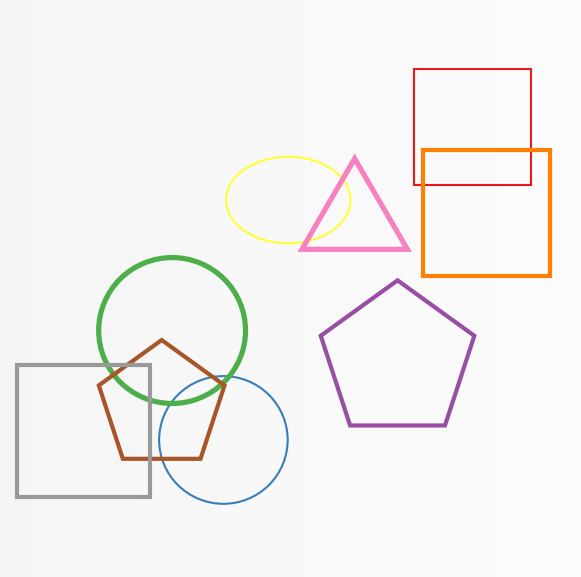[{"shape": "square", "thickness": 1, "radius": 0.5, "center": [0.813, 0.779]}, {"shape": "circle", "thickness": 1, "radius": 0.55, "center": [0.384, 0.237]}, {"shape": "circle", "thickness": 2.5, "radius": 0.63, "center": [0.296, 0.427]}, {"shape": "pentagon", "thickness": 2, "radius": 0.69, "center": [0.684, 0.375]}, {"shape": "square", "thickness": 2, "radius": 0.55, "center": [0.838, 0.631]}, {"shape": "oval", "thickness": 1, "radius": 0.53, "center": [0.496, 0.653]}, {"shape": "pentagon", "thickness": 2, "radius": 0.57, "center": [0.278, 0.297]}, {"shape": "triangle", "thickness": 2.5, "radius": 0.52, "center": [0.61, 0.62]}, {"shape": "square", "thickness": 2, "radius": 0.57, "center": [0.144, 0.253]}]